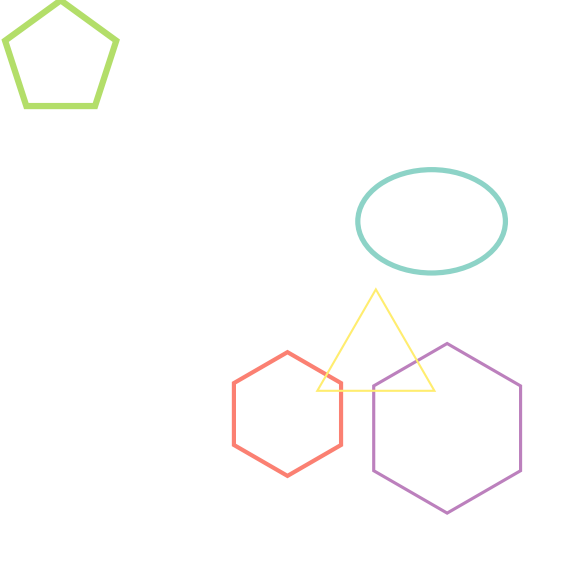[{"shape": "oval", "thickness": 2.5, "radius": 0.64, "center": [0.747, 0.616]}, {"shape": "hexagon", "thickness": 2, "radius": 0.54, "center": [0.498, 0.282]}, {"shape": "pentagon", "thickness": 3, "radius": 0.51, "center": [0.105, 0.897]}, {"shape": "hexagon", "thickness": 1.5, "radius": 0.73, "center": [0.774, 0.257]}, {"shape": "triangle", "thickness": 1, "radius": 0.59, "center": [0.651, 0.381]}]